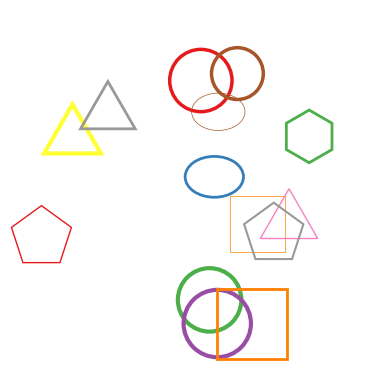[{"shape": "pentagon", "thickness": 1, "radius": 0.41, "center": [0.108, 0.384]}, {"shape": "circle", "thickness": 2.5, "radius": 0.4, "center": [0.522, 0.791]}, {"shape": "oval", "thickness": 2, "radius": 0.38, "center": [0.557, 0.541]}, {"shape": "circle", "thickness": 3, "radius": 0.41, "center": [0.544, 0.221]}, {"shape": "hexagon", "thickness": 2, "radius": 0.34, "center": [0.803, 0.646]}, {"shape": "circle", "thickness": 3, "radius": 0.44, "center": [0.564, 0.16]}, {"shape": "square", "thickness": 2, "radius": 0.45, "center": [0.654, 0.159]}, {"shape": "square", "thickness": 0.5, "radius": 0.36, "center": [0.669, 0.418]}, {"shape": "triangle", "thickness": 3, "radius": 0.43, "center": [0.188, 0.644]}, {"shape": "circle", "thickness": 2.5, "radius": 0.34, "center": [0.617, 0.809]}, {"shape": "oval", "thickness": 0.5, "radius": 0.35, "center": [0.567, 0.71]}, {"shape": "triangle", "thickness": 1, "radius": 0.43, "center": [0.751, 0.424]}, {"shape": "triangle", "thickness": 2, "radius": 0.41, "center": [0.28, 0.706]}, {"shape": "pentagon", "thickness": 1.5, "radius": 0.4, "center": [0.711, 0.393]}]